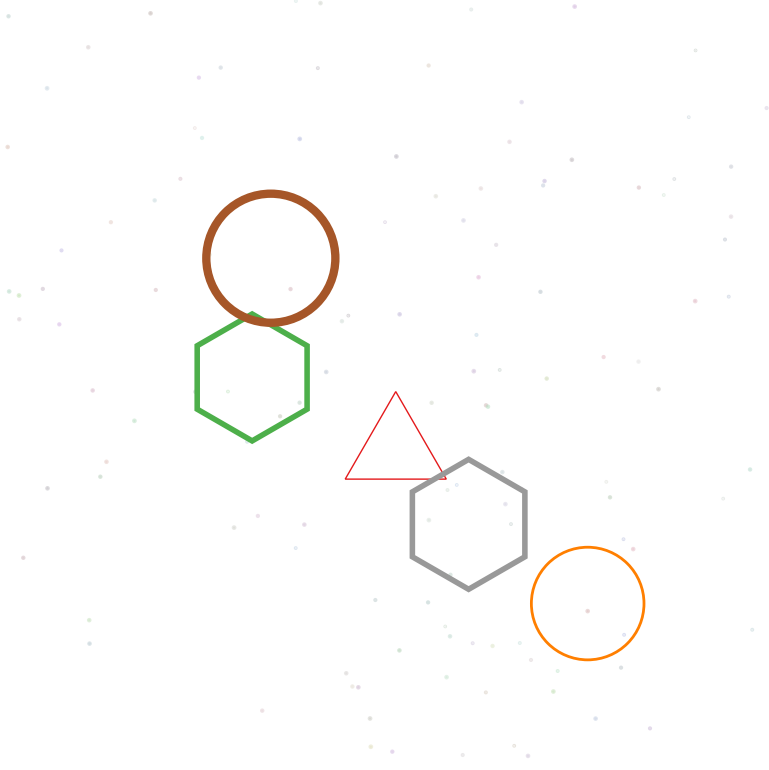[{"shape": "triangle", "thickness": 0.5, "radius": 0.38, "center": [0.514, 0.416]}, {"shape": "hexagon", "thickness": 2, "radius": 0.41, "center": [0.327, 0.51]}, {"shape": "circle", "thickness": 1, "radius": 0.37, "center": [0.763, 0.216]}, {"shape": "circle", "thickness": 3, "radius": 0.42, "center": [0.352, 0.665]}, {"shape": "hexagon", "thickness": 2, "radius": 0.42, "center": [0.609, 0.319]}]